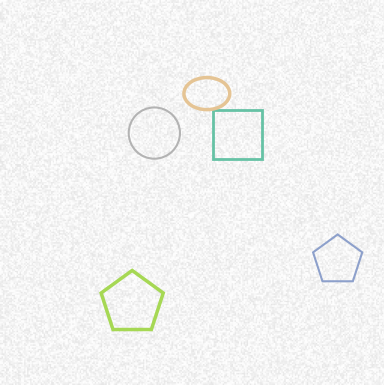[{"shape": "square", "thickness": 2, "radius": 0.32, "center": [0.617, 0.651]}, {"shape": "pentagon", "thickness": 1.5, "radius": 0.34, "center": [0.877, 0.324]}, {"shape": "pentagon", "thickness": 2.5, "radius": 0.42, "center": [0.343, 0.213]}, {"shape": "oval", "thickness": 2.5, "radius": 0.3, "center": [0.537, 0.757]}, {"shape": "circle", "thickness": 1.5, "radius": 0.33, "center": [0.401, 0.654]}]